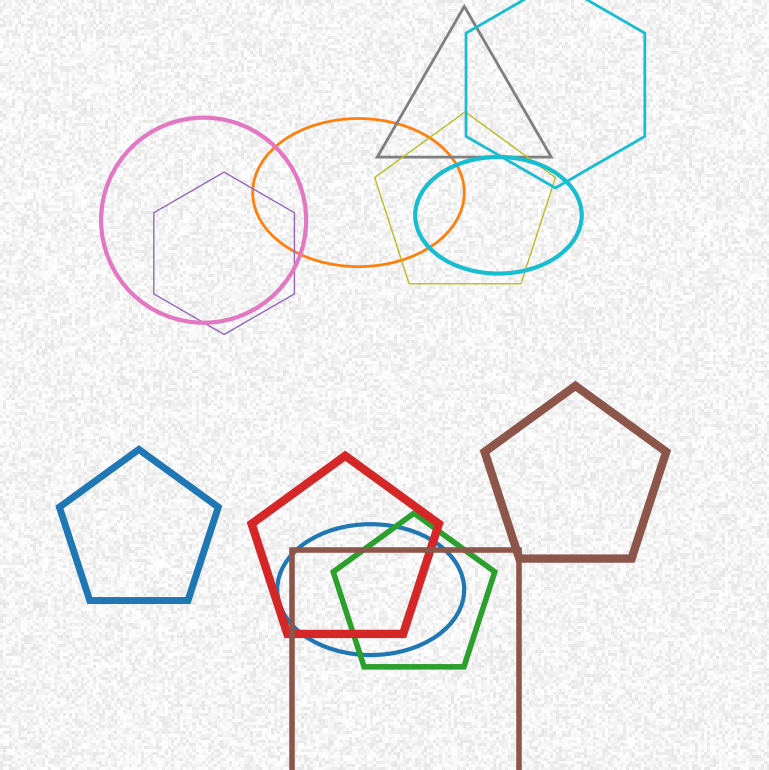[{"shape": "pentagon", "thickness": 2.5, "radius": 0.54, "center": [0.18, 0.308]}, {"shape": "oval", "thickness": 1.5, "radius": 0.61, "center": [0.481, 0.234]}, {"shape": "oval", "thickness": 1, "radius": 0.69, "center": [0.466, 0.75]}, {"shape": "pentagon", "thickness": 2, "radius": 0.55, "center": [0.538, 0.223]}, {"shape": "pentagon", "thickness": 3, "radius": 0.64, "center": [0.448, 0.28]}, {"shape": "hexagon", "thickness": 0.5, "radius": 0.53, "center": [0.291, 0.671]}, {"shape": "square", "thickness": 2, "radius": 0.74, "center": [0.526, 0.139]}, {"shape": "pentagon", "thickness": 3, "radius": 0.62, "center": [0.747, 0.375]}, {"shape": "circle", "thickness": 1.5, "radius": 0.67, "center": [0.264, 0.714]}, {"shape": "triangle", "thickness": 1, "radius": 0.65, "center": [0.603, 0.861]}, {"shape": "pentagon", "thickness": 0.5, "radius": 0.62, "center": [0.604, 0.731]}, {"shape": "oval", "thickness": 1.5, "radius": 0.54, "center": [0.647, 0.72]}, {"shape": "hexagon", "thickness": 1, "radius": 0.67, "center": [0.721, 0.89]}]